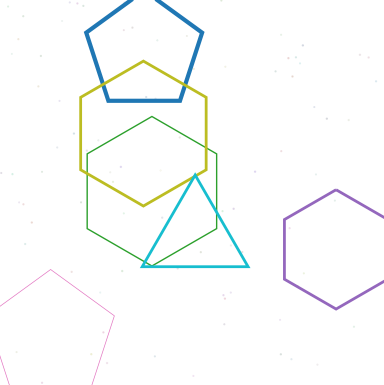[{"shape": "pentagon", "thickness": 3, "radius": 0.79, "center": [0.375, 0.866]}, {"shape": "hexagon", "thickness": 1, "radius": 0.97, "center": [0.395, 0.503]}, {"shape": "hexagon", "thickness": 2, "radius": 0.77, "center": [0.873, 0.352]}, {"shape": "pentagon", "thickness": 0.5, "radius": 0.87, "center": [0.131, 0.126]}, {"shape": "hexagon", "thickness": 2, "radius": 0.94, "center": [0.372, 0.653]}, {"shape": "triangle", "thickness": 2, "radius": 0.79, "center": [0.507, 0.387]}]